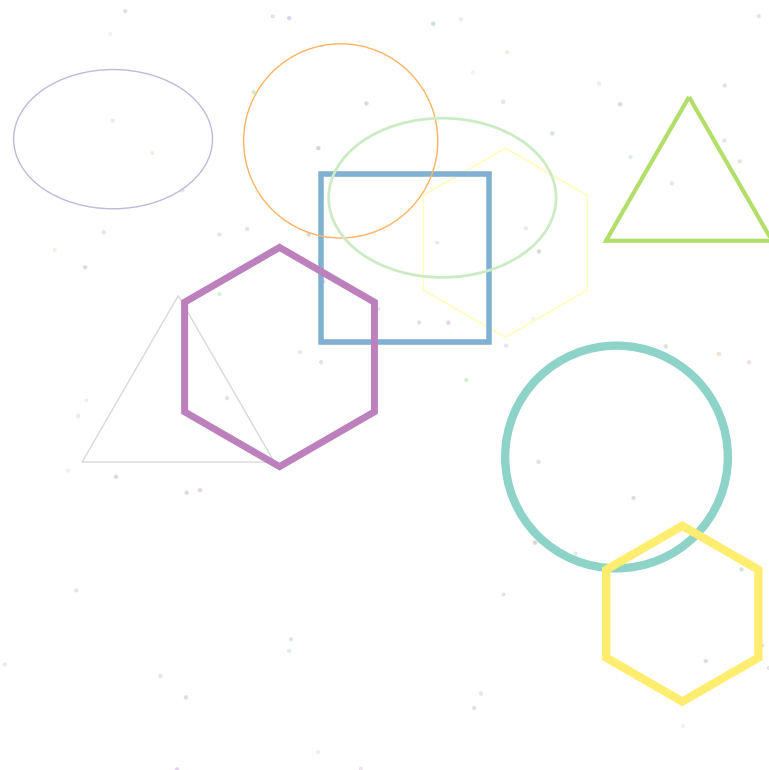[{"shape": "circle", "thickness": 3, "radius": 0.72, "center": [0.801, 0.407]}, {"shape": "hexagon", "thickness": 0.5, "radius": 0.61, "center": [0.656, 0.685]}, {"shape": "oval", "thickness": 0.5, "radius": 0.65, "center": [0.147, 0.819]}, {"shape": "square", "thickness": 2, "radius": 0.55, "center": [0.526, 0.665]}, {"shape": "circle", "thickness": 0.5, "radius": 0.63, "center": [0.442, 0.817]}, {"shape": "triangle", "thickness": 1.5, "radius": 0.62, "center": [0.895, 0.75]}, {"shape": "triangle", "thickness": 0.5, "radius": 0.72, "center": [0.231, 0.472]}, {"shape": "hexagon", "thickness": 2.5, "radius": 0.71, "center": [0.363, 0.536]}, {"shape": "oval", "thickness": 1, "radius": 0.74, "center": [0.575, 0.743]}, {"shape": "hexagon", "thickness": 3, "radius": 0.57, "center": [0.886, 0.203]}]